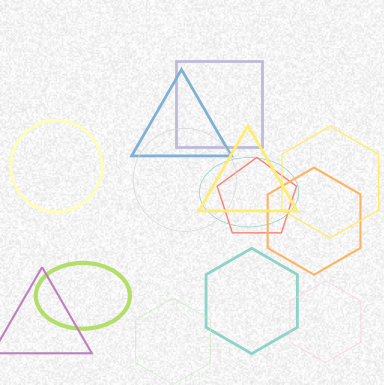[{"shape": "oval", "thickness": 0.5, "radius": 0.64, "center": [0.647, 0.501]}, {"shape": "hexagon", "thickness": 2, "radius": 0.68, "center": [0.654, 0.218]}, {"shape": "circle", "thickness": 2, "radius": 0.59, "center": [0.147, 0.568]}, {"shape": "square", "thickness": 2, "radius": 0.56, "center": [0.568, 0.73]}, {"shape": "pentagon", "thickness": 1, "radius": 0.54, "center": [0.667, 0.483]}, {"shape": "triangle", "thickness": 2, "radius": 0.75, "center": [0.471, 0.67]}, {"shape": "hexagon", "thickness": 1.5, "radius": 0.7, "center": [0.816, 0.426]}, {"shape": "oval", "thickness": 3, "radius": 0.61, "center": [0.215, 0.232]}, {"shape": "hexagon", "thickness": 0.5, "radius": 0.53, "center": [0.845, 0.164]}, {"shape": "circle", "thickness": 0.5, "radius": 0.67, "center": [0.48, 0.533]}, {"shape": "triangle", "thickness": 1.5, "radius": 0.75, "center": [0.109, 0.157]}, {"shape": "hexagon", "thickness": 0.5, "radius": 0.56, "center": [0.45, 0.114]}, {"shape": "hexagon", "thickness": 1, "radius": 0.73, "center": [0.858, 0.527]}, {"shape": "triangle", "thickness": 2, "radius": 0.74, "center": [0.644, 0.526]}]